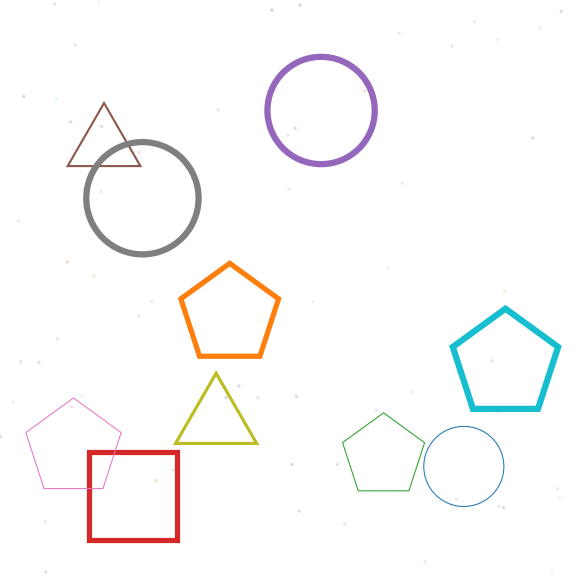[{"shape": "circle", "thickness": 0.5, "radius": 0.35, "center": [0.803, 0.191]}, {"shape": "pentagon", "thickness": 2.5, "radius": 0.44, "center": [0.398, 0.454]}, {"shape": "pentagon", "thickness": 0.5, "radius": 0.37, "center": [0.664, 0.21]}, {"shape": "square", "thickness": 2.5, "radius": 0.38, "center": [0.231, 0.14]}, {"shape": "circle", "thickness": 3, "radius": 0.46, "center": [0.556, 0.808]}, {"shape": "triangle", "thickness": 1, "radius": 0.36, "center": [0.18, 0.748]}, {"shape": "pentagon", "thickness": 0.5, "radius": 0.43, "center": [0.127, 0.223]}, {"shape": "circle", "thickness": 3, "radius": 0.49, "center": [0.247, 0.656]}, {"shape": "triangle", "thickness": 1.5, "radius": 0.41, "center": [0.374, 0.272]}, {"shape": "pentagon", "thickness": 3, "radius": 0.48, "center": [0.875, 0.369]}]